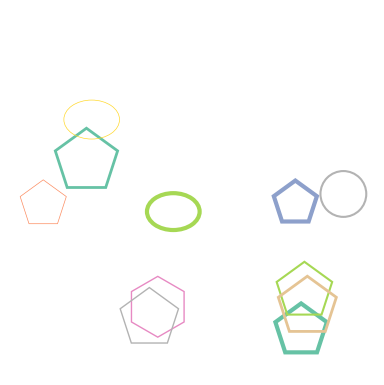[{"shape": "pentagon", "thickness": 3, "radius": 0.35, "center": [0.782, 0.142]}, {"shape": "pentagon", "thickness": 2, "radius": 0.43, "center": [0.225, 0.582]}, {"shape": "pentagon", "thickness": 0.5, "radius": 0.32, "center": [0.112, 0.47]}, {"shape": "pentagon", "thickness": 3, "radius": 0.29, "center": [0.767, 0.472]}, {"shape": "hexagon", "thickness": 1, "radius": 0.39, "center": [0.41, 0.203]}, {"shape": "pentagon", "thickness": 1.5, "radius": 0.38, "center": [0.791, 0.244]}, {"shape": "oval", "thickness": 3, "radius": 0.34, "center": [0.45, 0.45]}, {"shape": "oval", "thickness": 0.5, "radius": 0.36, "center": [0.238, 0.689]}, {"shape": "pentagon", "thickness": 2, "radius": 0.4, "center": [0.798, 0.203]}, {"shape": "pentagon", "thickness": 1, "radius": 0.4, "center": [0.388, 0.173]}, {"shape": "circle", "thickness": 1.5, "radius": 0.3, "center": [0.892, 0.496]}]